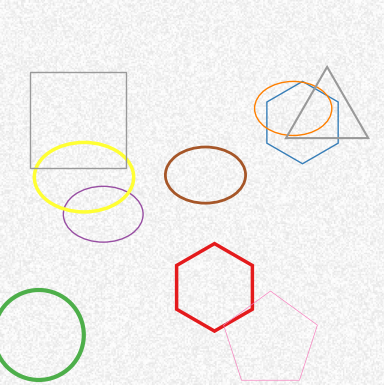[{"shape": "hexagon", "thickness": 2.5, "radius": 0.57, "center": [0.557, 0.254]}, {"shape": "hexagon", "thickness": 1, "radius": 0.53, "center": [0.786, 0.682]}, {"shape": "circle", "thickness": 3, "radius": 0.58, "center": [0.101, 0.13]}, {"shape": "oval", "thickness": 1, "radius": 0.52, "center": [0.268, 0.444]}, {"shape": "oval", "thickness": 1, "radius": 0.5, "center": [0.762, 0.718]}, {"shape": "oval", "thickness": 2.5, "radius": 0.64, "center": [0.218, 0.54]}, {"shape": "oval", "thickness": 2, "radius": 0.52, "center": [0.534, 0.545]}, {"shape": "pentagon", "thickness": 0.5, "radius": 0.64, "center": [0.703, 0.116]}, {"shape": "square", "thickness": 1, "radius": 0.63, "center": [0.203, 0.688]}, {"shape": "triangle", "thickness": 1.5, "radius": 0.62, "center": [0.85, 0.703]}]